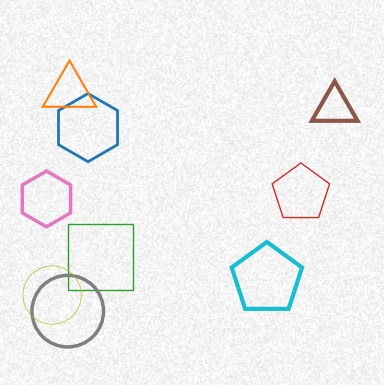[{"shape": "hexagon", "thickness": 2, "radius": 0.44, "center": [0.229, 0.669]}, {"shape": "triangle", "thickness": 1.5, "radius": 0.4, "center": [0.18, 0.763]}, {"shape": "square", "thickness": 1, "radius": 0.43, "center": [0.261, 0.332]}, {"shape": "pentagon", "thickness": 1, "radius": 0.39, "center": [0.782, 0.498]}, {"shape": "triangle", "thickness": 3, "radius": 0.34, "center": [0.869, 0.72]}, {"shape": "hexagon", "thickness": 2.5, "radius": 0.36, "center": [0.121, 0.483]}, {"shape": "circle", "thickness": 2.5, "radius": 0.46, "center": [0.176, 0.192]}, {"shape": "circle", "thickness": 0.5, "radius": 0.38, "center": [0.135, 0.234]}, {"shape": "pentagon", "thickness": 3, "radius": 0.48, "center": [0.693, 0.275]}]